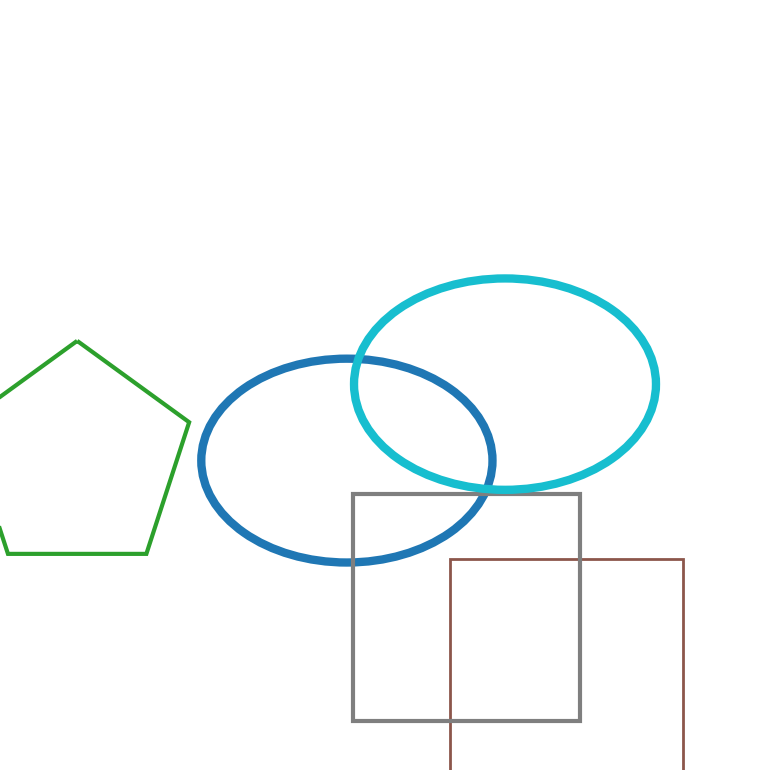[{"shape": "oval", "thickness": 3, "radius": 0.95, "center": [0.451, 0.402]}, {"shape": "pentagon", "thickness": 1.5, "radius": 0.76, "center": [0.1, 0.404]}, {"shape": "square", "thickness": 1, "radius": 0.76, "center": [0.735, 0.123]}, {"shape": "square", "thickness": 1.5, "radius": 0.74, "center": [0.606, 0.211]}, {"shape": "oval", "thickness": 3, "radius": 0.98, "center": [0.656, 0.501]}]